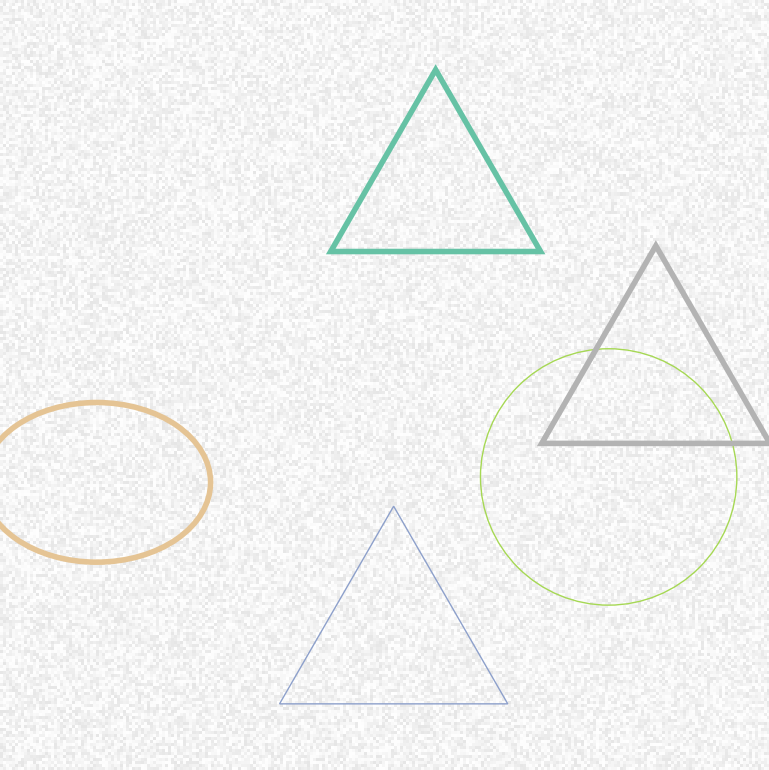[{"shape": "triangle", "thickness": 2, "radius": 0.79, "center": [0.566, 0.752]}, {"shape": "triangle", "thickness": 0.5, "radius": 0.86, "center": [0.511, 0.171]}, {"shape": "circle", "thickness": 0.5, "radius": 0.83, "center": [0.79, 0.381]}, {"shape": "oval", "thickness": 2, "radius": 0.74, "center": [0.125, 0.374]}, {"shape": "triangle", "thickness": 2, "radius": 0.86, "center": [0.852, 0.51]}]